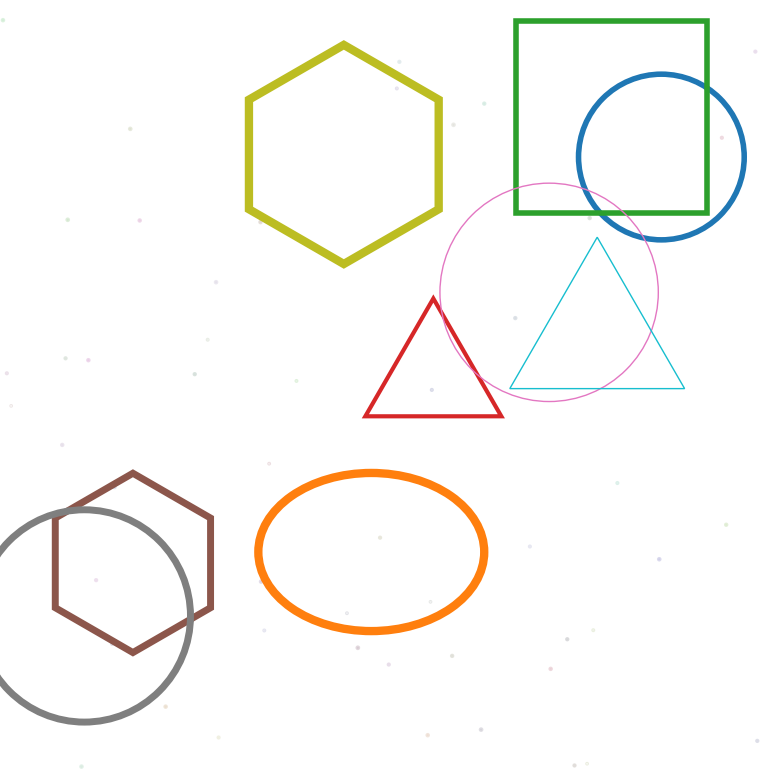[{"shape": "circle", "thickness": 2, "radius": 0.54, "center": [0.859, 0.796]}, {"shape": "oval", "thickness": 3, "radius": 0.73, "center": [0.482, 0.283]}, {"shape": "square", "thickness": 2, "radius": 0.62, "center": [0.794, 0.848]}, {"shape": "triangle", "thickness": 1.5, "radius": 0.51, "center": [0.563, 0.51]}, {"shape": "hexagon", "thickness": 2.5, "radius": 0.58, "center": [0.173, 0.269]}, {"shape": "circle", "thickness": 0.5, "radius": 0.71, "center": [0.713, 0.62]}, {"shape": "circle", "thickness": 2.5, "radius": 0.69, "center": [0.11, 0.2]}, {"shape": "hexagon", "thickness": 3, "radius": 0.71, "center": [0.447, 0.799]}, {"shape": "triangle", "thickness": 0.5, "radius": 0.66, "center": [0.776, 0.561]}]